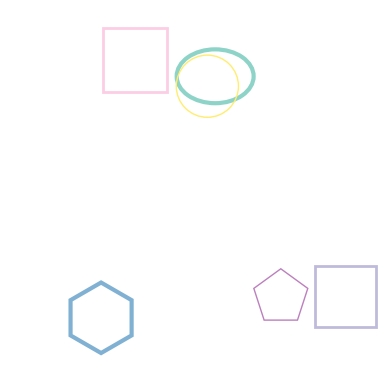[{"shape": "oval", "thickness": 3, "radius": 0.5, "center": [0.559, 0.802]}, {"shape": "square", "thickness": 2, "radius": 0.4, "center": [0.897, 0.23]}, {"shape": "hexagon", "thickness": 3, "radius": 0.46, "center": [0.263, 0.175]}, {"shape": "square", "thickness": 2, "radius": 0.41, "center": [0.351, 0.845]}, {"shape": "pentagon", "thickness": 1, "radius": 0.37, "center": [0.729, 0.228]}, {"shape": "circle", "thickness": 1, "radius": 0.4, "center": [0.539, 0.776]}]